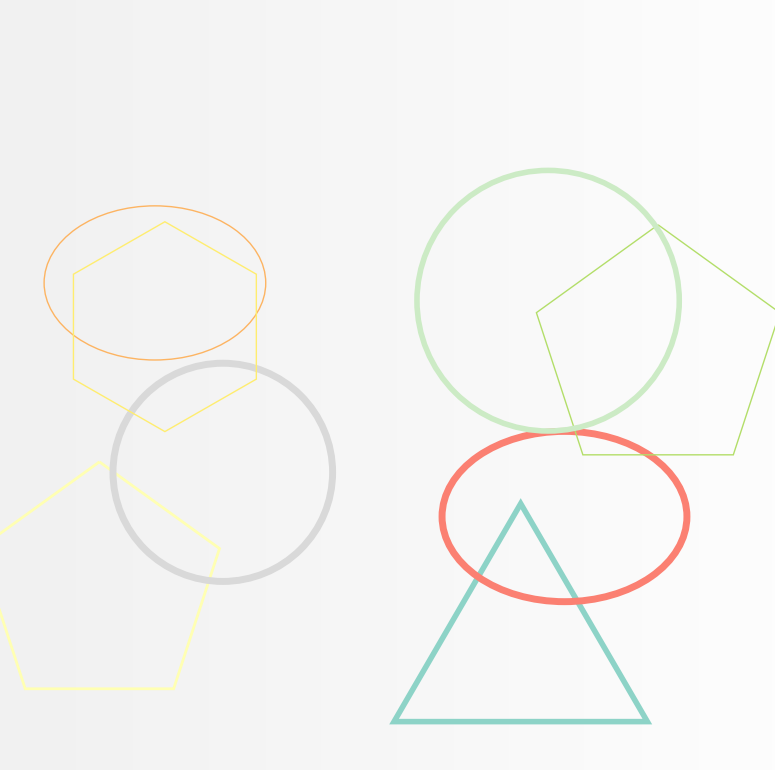[{"shape": "triangle", "thickness": 2, "radius": 0.94, "center": [0.672, 0.157]}, {"shape": "pentagon", "thickness": 1, "radius": 0.81, "center": [0.128, 0.237]}, {"shape": "oval", "thickness": 2.5, "radius": 0.79, "center": [0.728, 0.329]}, {"shape": "oval", "thickness": 0.5, "radius": 0.71, "center": [0.2, 0.633]}, {"shape": "pentagon", "thickness": 0.5, "radius": 0.83, "center": [0.849, 0.543]}, {"shape": "circle", "thickness": 2.5, "radius": 0.71, "center": [0.287, 0.387]}, {"shape": "circle", "thickness": 2, "radius": 0.85, "center": [0.707, 0.609]}, {"shape": "hexagon", "thickness": 0.5, "radius": 0.68, "center": [0.213, 0.576]}]